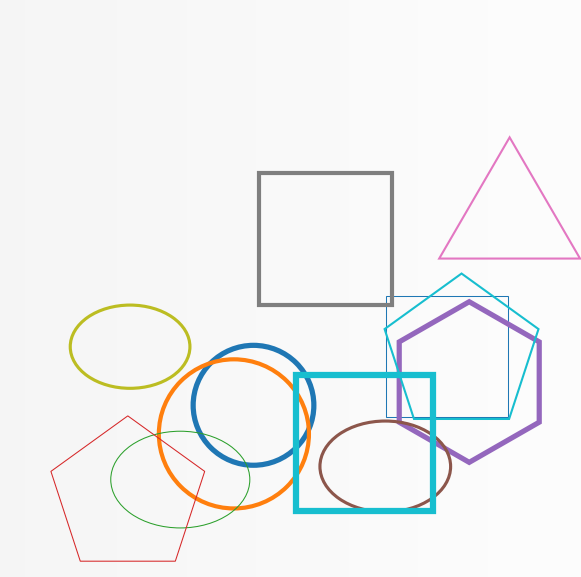[{"shape": "square", "thickness": 0.5, "radius": 0.52, "center": [0.769, 0.382]}, {"shape": "circle", "thickness": 2.5, "radius": 0.52, "center": [0.436, 0.297]}, {"shape": "circle", "thickness": 2, "radius": 0.65, "center": [0.402, 0.248]}, {"shape": "oval", "thickness": 0.5, "radius": 0.6, "center": [0.31, 0.169]}, {"shape": "pentagon", "thickness": 0.5, "radius": 0.7, "center": [0.22, 0.14]}, {"shape": "hexagon", "thickness": 2.5, "radius": 0.7, "center": [0.807, 0.338]}, {"shape": "oval", "thickness": 1.5, "radius": 0.56, "center": [0.663, 0.191]}, {"shape": "triangle", "thickness": 1, "radius": 0.7, "center": [0.877, 0.621]}, {"shape": "square", "thickness": 2, "radius": 0.57, "center": [0.56, 0.585]}, {"shape": "oval", "thickness": 1.5, "radius": 0.51, "center": [0.224, 0.399]}, {"shape": "square", "thickness": 3, "radius": 0.59, "center": [0.627, 0.232]}, {"shape": "pentagon", "thickness": 1, "radius": 0.7, "center": [0.794, 0.386]}]